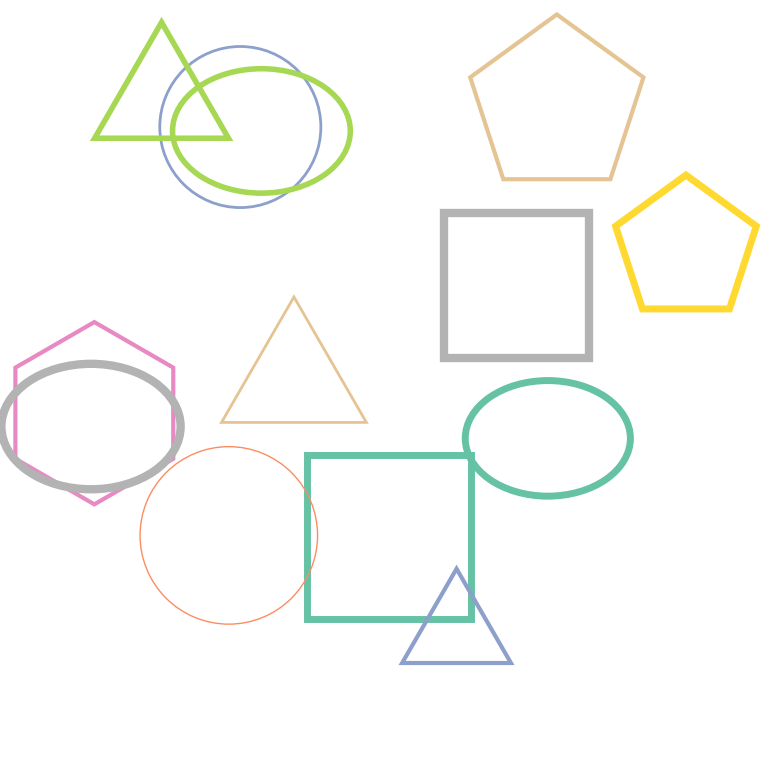[{"shape": "oval", "thickness": 2.5, "radius": 0.54, "center": [0.711, 0.431]}, {"shape": "square", "thickness": 2.5, "radius": 0.53, "center": [0.505, 0.303]}, {"shape": "circle", "thickness": 0.5, "radius": 0.58, "center": [0.297, 0.305]}, {"shape": "circle", "thickness": 1, "radius": 0.52, "center": [0.312, 0.835]}, {"shape": "triangle", "thickness": 1.5, "radius": 0.41, "center": [0.593, 0.18]}, {"shape": "hexagon", "thickness": 1.5, "radius": 0.59, "center": [0.123, 0.463]}, {"shape": "oval", "thickness": 2, "radius": 0.58, "center": [0.34, 0.83]}, {"shape": "triangle", "thickness": 2, "radius": 0.5, "center": [0.21, 0.871]}, {"shape": "pentagon", "thickness": 2.5, "radius": 0.48, "center": [0.891, 0.677]}, {"shape": "pentagon", "thickness": 1.5, "radius": 0.59, "center": [0.723, 0.863]}, {"shape": "triangle", "thickness": 1, "radius": 0.54, "center": [0.382, 0.506]}, {"shape": "oval", "thickness": 3, "radius": 0.58, "center": [0.118, 0.446]}, {"shape": "square", "thickness": 3, "radius": 0.47, "center": [0.67, 0.63]}]